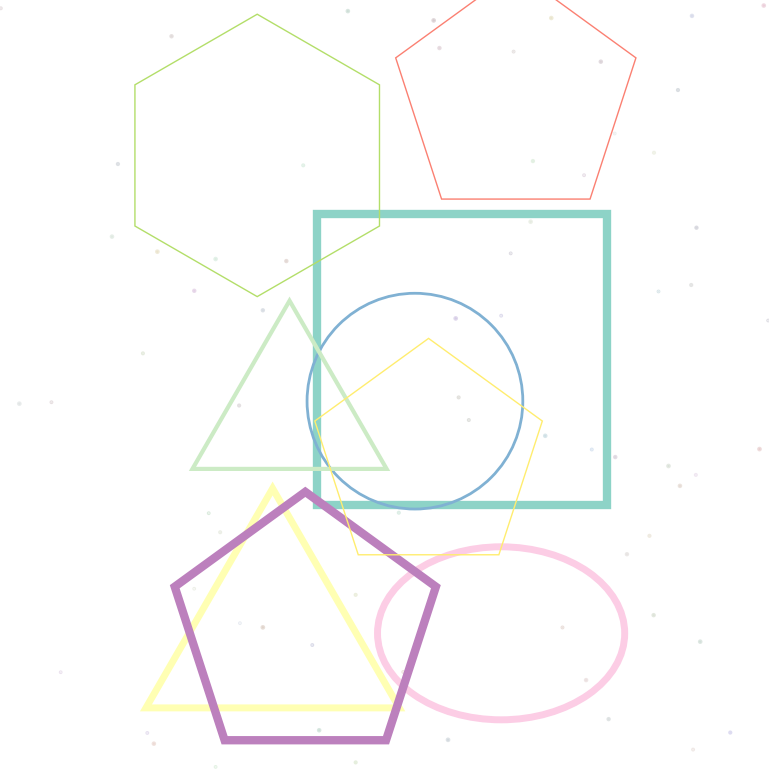[{"shape": "square", "thickness": 3, "radius": 0.94, "center": [0.6, 0.533]}, {"shape": "triangle", "thickness": 2.5, "radius": 0.95, "center": [0.354, 0.176]}, {"shape": "pentagon", "thickness": 0.5, "radius": 0.82, "center": [0.67, 0.874]}, {"shape": "circle", "thickness": 1, "radius": 0.7, "center": [0.539, 0.479]}, {"shape": "hexagon", "thickness": 0.5, "radius": 0.92, "center": [0.334, 0.798]}, {"shape": "oval", "thickness": 2.5, "radius": 0.8, "center": [0.651, 0.178]}, {"shape": "pentagon", "thickness": 3, "radius": 0.89, "center": [0.397, 0.183]}, {"shape": "triangle", "thickness": 1.5, "radius": 0.73, "center": [0.376, 0.464]}, {"shape": "pentagon", "thickness": 0.5, "radius": 0.78, "center": [0.557, 0.405]}]